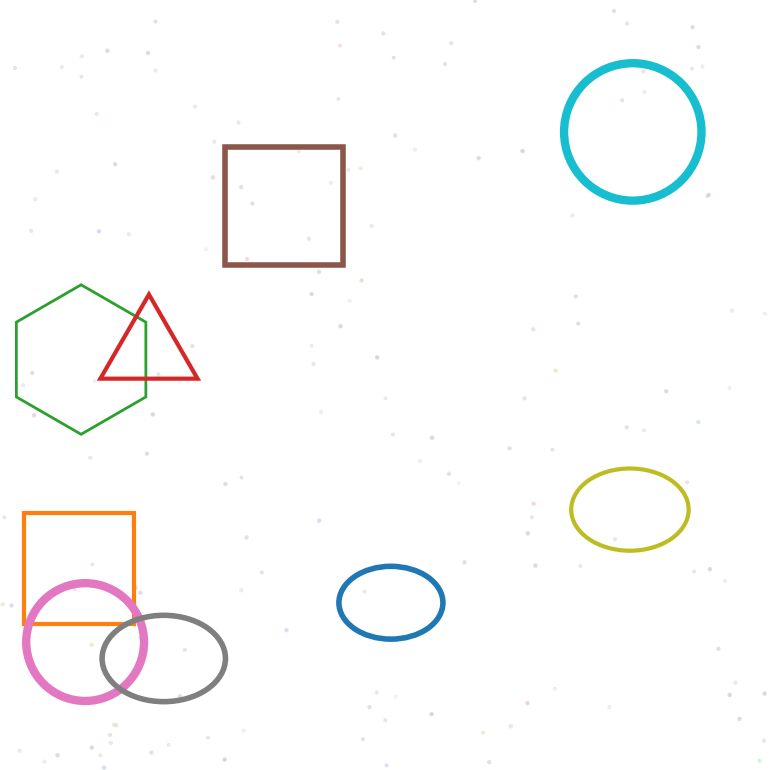[{"shape": "oval", "thickness": 2, "radius": 0.34, "center": [0.508, 0.217]}, {"shape": "square", "thickness": 1.5, "radius": 0.36, "center": [0.103, 0.262]}, {"shape": "hexagon", "thickness": 1, "radius": 0.49, "center": [0.105, 0.533]}, {"shape": "triangle", "thickness": 1.5, "radius": 0.36, "center": [0.193, 0.545]}, {"shape": "square", "thickness": 2, "radius": 0.38, "center": [0.369, 0.733]}, {"shape": "circle", "thickness": 3, "radius": 0.38, "center": [0.111, 0.166]}, {"shape": "oval", "thickness": 2, "radius": 0.4, "center": [0.213, 0.145]}, {"shape": "oval", "thickness": 1.5, "radius": 0.38, "center": [0.818, 0.338]}, {"shape": "circle", "thickness": 3, "radius": 0.45, "center": [0.822, 0.829]}]